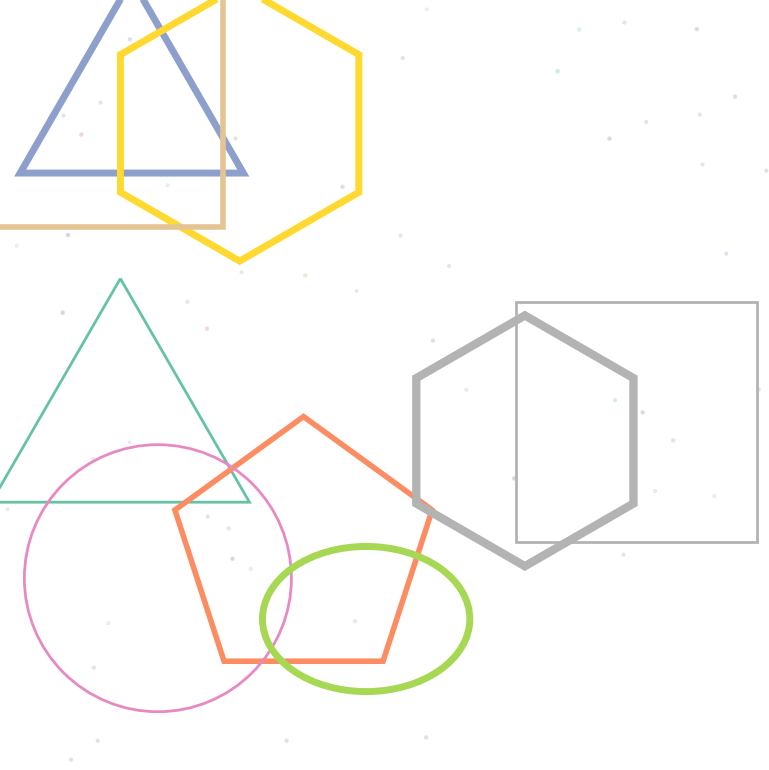[{"shape": "triangle", "thickness": 1, "radius": 0.97, "center": [0.156, 0.445]}, {"shape": "pentagon", "thickness": 2, "radius": 0.88, "center": [0.394, 0.283]}, {"shape": "triangle", "thickness": 2.5, "radius": 0.84, "center": [0.171, 0.859]}, {"shape": "circle", "thickness": 1, "radius": 0.87, "center": [0.205, 0.249]}, {"shape": "oval", "thickness": 2.5, "radius": 0.67, "center": [0.476, 0.196]}, {"shape": "hexagon", "thickness": 2.5, "radius": 0.89, "center": [0.311, 0.84]}, {"shape": "square", "thickness": 2, "radius": 0.88, "center": [0.112, 0.881]}, {"shape": "hexagon", "thickness": 3, "radius": 0.81, "center": [0.682, 0.427]}, {"shape": "square", "thickness": 1, "radius": 0.78, "center": [0.826, 0.452]}]